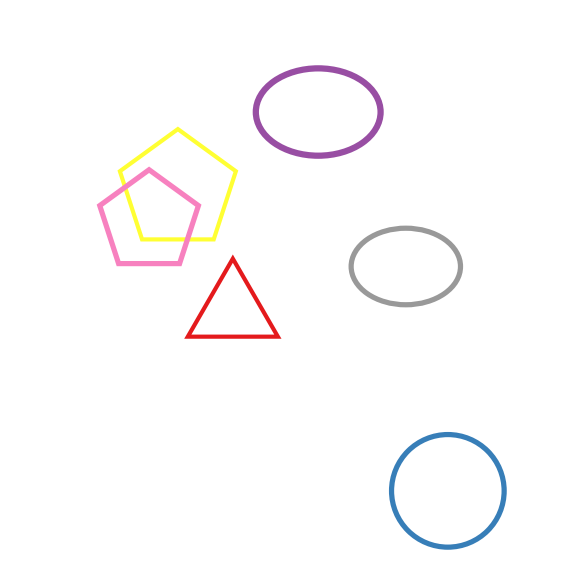[{"shape": "triangle", "thickness": 2, "radius": 0.45, "center": [0.403, 0.461]}, {"shape": "circle", "thickness": 2.5, "radius": 0.49, "center": [0.775, 0.149]}, {"shape": "oval", "thickness": 3, "radius": 0.54, "center": [0.551, 0.805]}, {"shape": "pentagon", "thickness": 2, "radius": 0.53, "center": [0.308, 0.67]}, {"shape": "pentagon", "thickness": 2.5, "radius": 0.45, "center": [0.258, 0.615]}, {"shape": "oval", "thickness": 2.5, "radius": 0.47, "center": [0.703, 0.538]}]